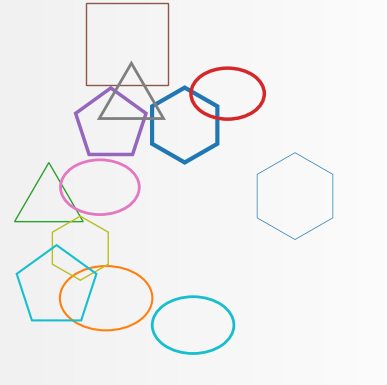[{"shape": "hexagon", "thickness": 3, "radius": 0.49, "center": [0.477, 0.675]}, {"shape": "hexagon", "thickness": 0.5, "radius": 0.56, "center": [0.761, 0.491]}, {"shape": "oval", "thickness": 1.5, "radius": 0.6, "center": [0.274, 0.225]}, {"shape": "triangle", "thickness": 1, "radius": 0.51, "center": [0.126, 0.475]}, {"shape": "oval", "thickness": 2.5, "radius": 0.47, "center": [0.587, 0.757]}, {"shape": "pentagon", "thickness": 2.5, "radius": 0.48, "center": [0.286, 0.676]}, {"shape": "square", "thickness": 1, "radius": 0.53, "center": [0.328, 0.886]}, {"shape": "oval", "thickness": 2, "radius": 0.51, "center": [0.258, 0.514]}, {"shape": "triangle", "thickness": 2, "radius": 0.48, "center": [0.339, 0.74]}, {"shape": "hexagon", "thickness": 1, "radius": 0.42, "center": [0.207, 0.355]}, {"shape": "oval", "thickness": 2, "radius": 0.53, "center": [0.498, 0.156]}, {"shape": "pentagon", "thickness": 1.5, "radius": 0.54, "center": [0.146, 0.255]}]